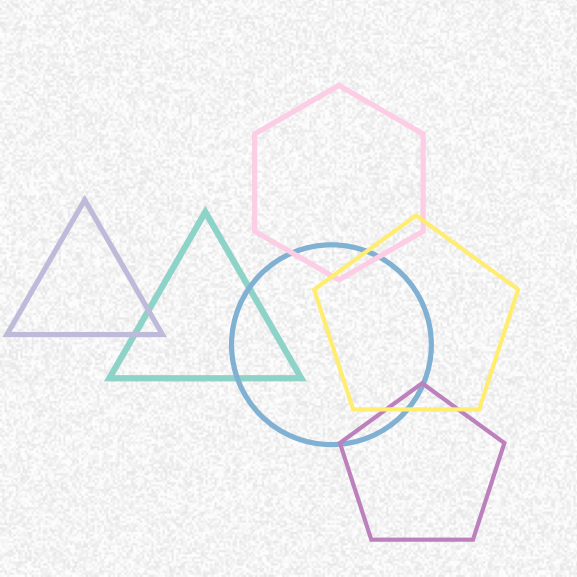[{"shape": "triangle", "thickness": 3, "radius": 0.96, "center": [0.356, 0.44]}, {"shape": "triangle", "thickness": 2.5, "radius": 0.78, "center": [0.147, 0.498]}, {"shape": "circle", "thickness": 2.5, "radius": 0.86, "center": [0.574, 0.402]}, {"shape": "hexagon", "thickness": 2.5, "radius": 0.84, "center": [0.587, 0.683]}, {"shape": "pentagon", "thickness": 2, "radius": 0.75, "center": [0.731, 0.186]}, {"shape": "pentagon", "thickness": 2, "radius": 0.93, "center": [0.721, 0.44]}]